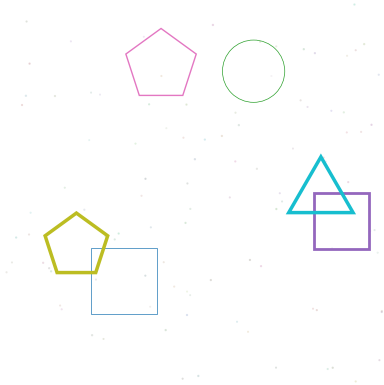[{"shape": "square", "thickness": 0.5, "radius": 0.43, "center": [0.322, 0.271]}, {"shape": "circle", "thickness": 0.5, "radius": 0.4, "center": [0.659, 0.815]}, {"shape": "square", "thickness": 2, "radius": 0.36, "center": [0.887, 0.427]}, {"shape": "pentagon", "thickness": 1, "radius": 0.48, "center": [0.418, 0.83]}, {"shape": "pentagon", "thickness": 2.5, "radius": 0.43, "center": [0.198, 0.361]}, {"shape": "triangle", "thickness": 2.5, "radius": 0.48, "center": [0.833, 0.496]}]